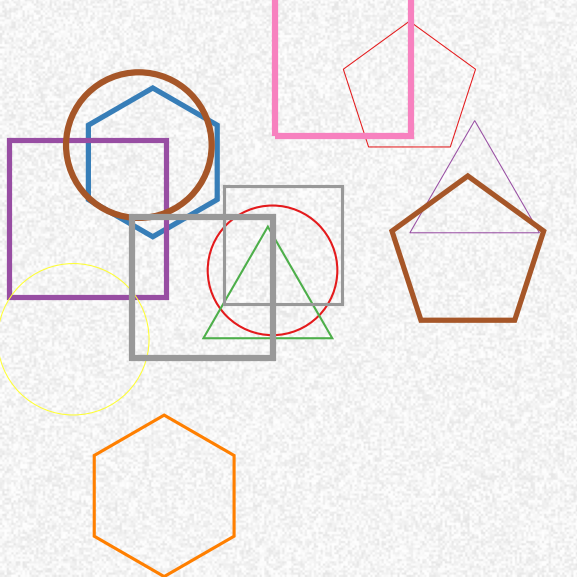[{"shape": "circle", "thickness": 1, "radius": 0.56, "center": [0.472, 0.531]}, {"shape": "pentagon", "thickness": 0.5, "radius": 0.6, "center": [0.709, 0.842]}, {"shape": "hexagon", "thickness": 2.5, "radius": 0.64, "center": [0.265, 0.718]}, {"shape": "triangle", "thickness": 1, "radius": 0.64, "center": [0.464, 0.478]}, {"shape": "triangle", "thickness": 0.5, "radius": 0.65, "center": [0.822, 0.661]}, {"shape": "square", "thickness": 2.5, "radius": 0.68, "center": [0.151, 0.621]}, {"shape": "hexagon", "thickness": 1.5, "radius": 0.7, "center": [0.284, 0.141]}, {"shape": "circle", "thickness": 0.5, "radius": 0.66, "center": [0.127, 0.412]}, {"shape": "circle", "thickness": 3, "radius": 0.63, "center": [0.24, 0.748]}, {"shape": "pentagon", "thickness": 2.5, "radius": 0.69, "center": [0.81, 0.556]}, {"shape": "square", "thickness": 3, "radius": 0.59, "center": [0.594, 0.883]}, {"shape": "square", "thickness": 1.5, "radius": 0.51, "center": [0.49, 0.575]}, {"shape": "square", "thickness": 3, "radius": 0.61, "center": [0.35, 0.501]}]